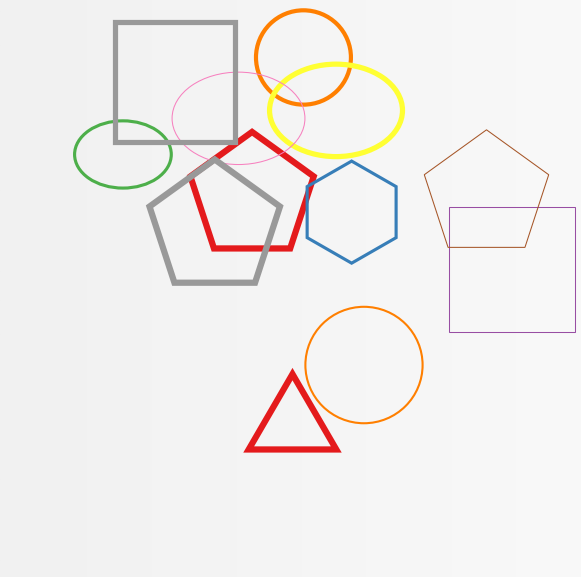[{"shape": "pentagon", "thickness": 3, "radius": 0.56, "center": [0.434, 0.659]}, {"shape": "triangle", "thickness": 3, "radius": 0.44, "center": [0.503, 0.264]}, {"shape": "hexagon", "thickness": 1.5, "radius": 0.44, "center": [0.605, 0.632]}, {"shape": "oval", "thickness": 1.5, "radius": 0.42, "center": [0.211, 0.732]}, {"shape": "square", "thickness": 0.5, "radius": 0.54, "center": [0.881, 0.532]}, {"shape": "circle", "thickness": 2, "radius": 0.41, "center": [0.522, 0.9]}, {"shape": "circle", "thickness": 1, "radius": 0.5, "center": [0.626, 0.367]}, {"shape": "oval", "thickness": 2.5, "radius": 0.57, "center": [0.578, 0.808]}, {"shape": "pentagon", "thickness": 0.5, "radius": 0.56, "center": [0.837, 0.662]}, {"shape": "oval", "thickness": 0.5, "radius": 0.57, "center": [0.41, 0.794]}, {"shape": "square", "thickness": 2.5, "radius": 0.52, "center": [0.301, 0.857]}, {"shape": "pentagon", "thickness": 3, "radius": 0.59, "center": [0.369, 0.605]}]